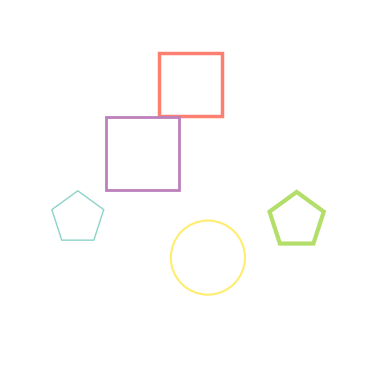[{"shape": "pentagon", "thickness": 1, "radius": 0.35, "center": [0.202, 0.434]}, {"shape": "square", "thickness": 2.5, "radius": 0.41, "center": [0.495, 0.78]}, {"shape": "pentagon", "thickness": 3, "radius": 0.37, "center": [0.771, 0.427]}, {"shape": "square", "thickness": 2, "radius": 0.47, "center": [0.369, 0.602]}, {"shape": "circle", "thickness": 1.5, "radius": 0.48, "center": [0.54, 0.331]}]